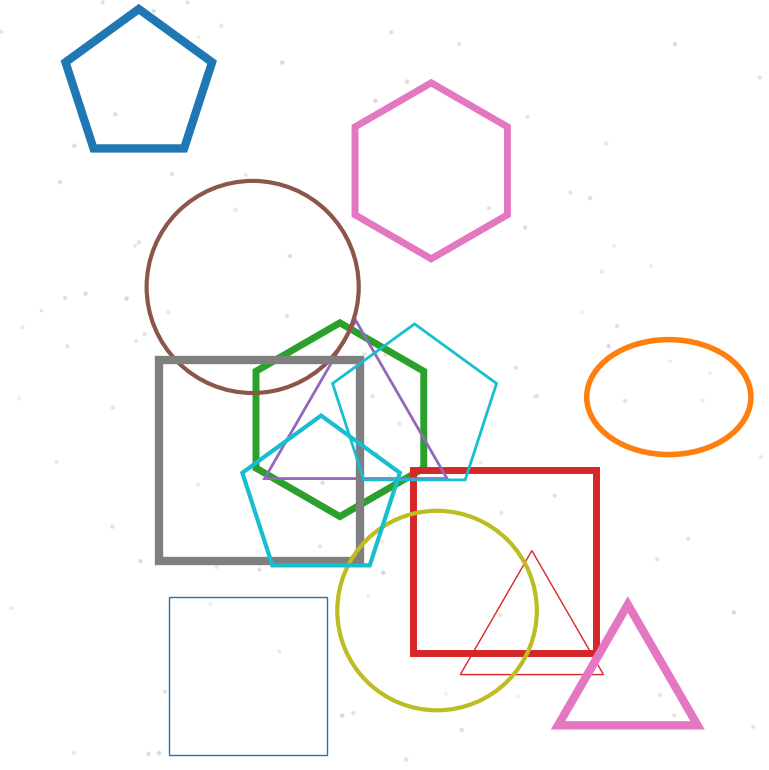[{"shape": "square", "thickness": 0.5, "radius": 0.51, "center": [0.322, 0.122]}, {"shape": "pentagon", "thickness": 3, "radius": 0.5, "center": [0.18, 0.888]}, {"shape": "oval", "thickness": 2, "radius": 0.53, "center": [0.869, 0.484]}, {"shape": "hexagon", "thickness": 2.5, "radius": 0.63, "center": [0.441, 0.455]}, {"shape": "square", "thickness": 2.5, "radius": 0.59, "center": [0.656, 0.271]}, {"shape": "triangle", "thickness": 0.5, "radius": 0.54, "center": [0.691, 0.178]}, {"shape": "triangle", "thickness": 1, "radius": 0.68, "center": [0.462, 0.447]}, {"shape": "circle", "thickness": 1.5, "radius": 0.69, "center": [0.328, 0.627]}, {"shape": "hexagon", "thickness": 2.5, "radius": 0.57, "center": [0.56, 0.778]}, {"shape": "triangle", "thickness": 3, "radius": 0.52, "center": [0.815, 0.11]}, {"shape": "square", "thickness": 3, "radius": 0.65, "center": [0.337, 0.402]}, {"shape": "circle", "thickness": 1.5, "radius": 0.65, "center": [0.568, 0.207]}, {"shape": "pentagon", "thickness": 1, "radius": 0.56, "center": [0.538, 0.467]}, {"shape": "pentagon", "thickness": 1.5, "radius": 0.54, "center": [0.417, 0.353]}]